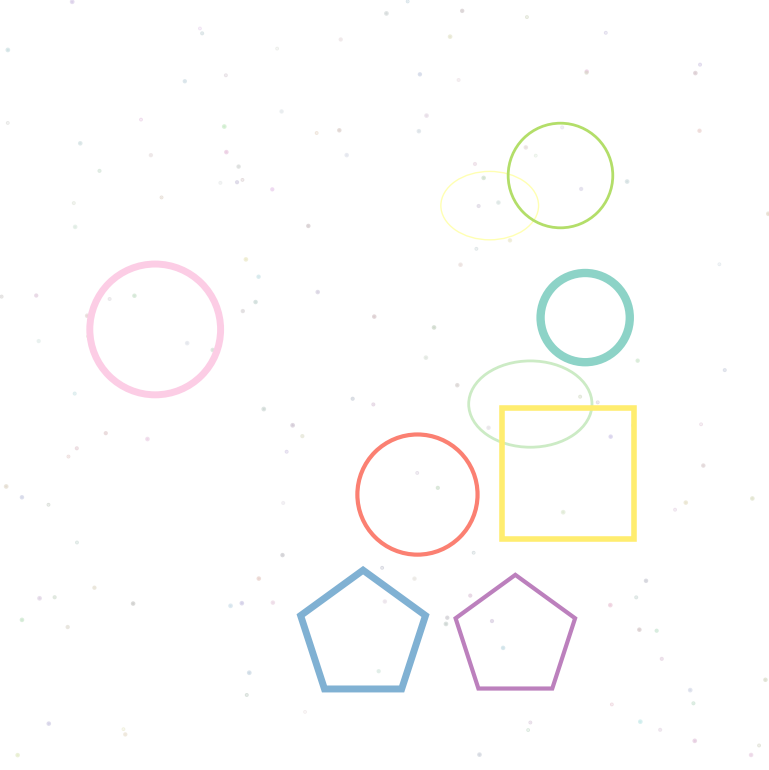[{"shape": "circle", "thickness": 3, "radius": 0.29, "center": [0.76, 0.588]}, {"shape": "oval", "thickness": 0.5, "radius": 0.32, "center": [0.636, 0.733]}, {"shape": "circle", "thickness": 1.5, "radius": 0.39, "center": [0.542, 0.358]}, {"shape": "pentagon", "thickness": 2.5, "radius": 0.43, "center": [0.472, 0.174]}, {"shape": "circle", "thickness": 1, "radius": 0.34, "center": [0.728, 0.772]}, {"shape": "circle", "thickness": 2.5, "radius": 0.42, "center": [0.202, 0.572]}, {"shape": "pentagon", "thickness": 1.5, "radius": 0.41, "center": [0.669, 0.172]}, {"shape": "oval", "thickness": 1, "radius": 0.4, "center": [0.689, 0.475]}, {"shape": "square", "thickness": 2, "radius": 0.43, "center": [0.738, 0.385]}]